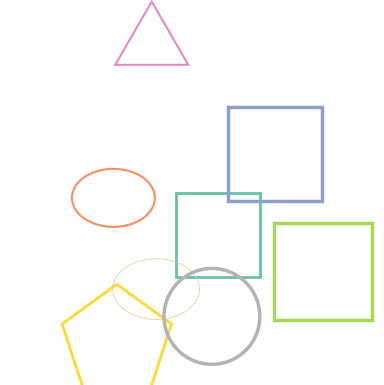[{"shape": "square", "thickness": 2, "radius": 0.54, "center": [0.566, 0.39]}, {"shape": "oval", "thickness": 1.5, "radius": 0.54, "center": [0.295, 0.486]}, {"shape": "square", "thickness": 2.5, "radius": 0.61, "center": [0.715, 0.6]}, {"shape": "triangle", "thickness": 1.5, "radius": 0.55, "center": [0.394, 0.886]}, {"shape": "square", "thickness": 2.5, "radius": 0.63, "center": [0.839, 0.294]}, {"shape": "pentagon", "thickness": 2, "radius": 0.75, "center": [0.303, 0.112]}, {"shape": "oval", "thickness": 0.5, "radius": 0.56, "center": [0.406, 0.249]}, {"shape": "circle", "thickness": 2.5, "radius": 0.62, "center": [0.55, 0.178]}]